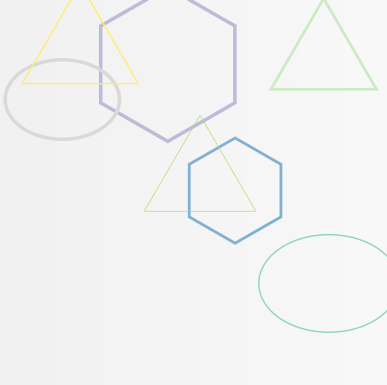[{"shape": "oval", "thickness": 1, "radius": 0.91, "center": [0.849, 0.264]}, {"shape": "hexagon", "thickness": 2.5, "radius": 1.0, "center": [0.433, 0.833]}, {"shape": "hexagon", "thickness": 2, "radius": 0.68, "center": [0.607, 0.505]}, {"shape": "triangle", "thickness": 0.5, "radius": 0.83, "center": [0.516, 0.534]}, {"shape": "oval", "thickness": 2.5, "radius": 0.74, "center": [0.161, 0.742]}, {"shape": "triangle", "thickness": 2, "radius": 0.79, "center": [0.835, 0.847]}, {"shape": "triangle", "thickness": 1, "radius": 0.86, "center": [0.207, 0.869]}]